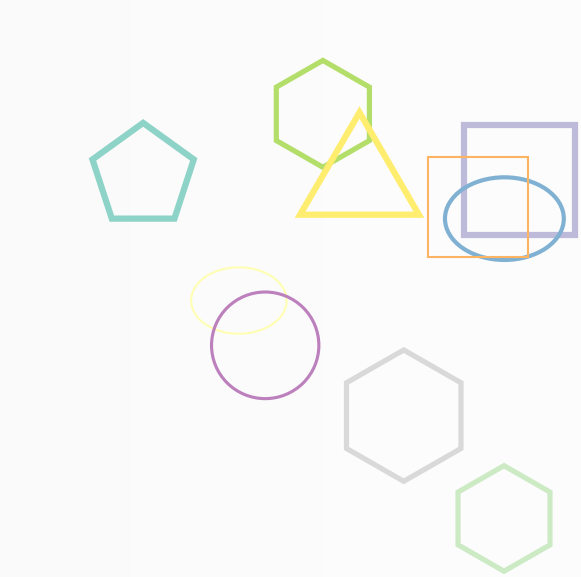[{"shape": "pentagon", "thickness": 3, "radius": 0.46, "center": [0.246, 0.695]}, {"shape": "oval", "thickness": 1, "radius": 0.41, "center": [0.411, 0.479]}, {"shape": "square", "thickness": 3, "radius": 0.48, "center": [0.893, 0.688]}, {"shape": "oval", "thickness": 2, "radius": 0.51, "center": [0.868, 0.621]}, {"shape": "square", "thickness": 1, "radius": 0.43, "center": [0.823, 0.641]}, {"shape": "hexagon", "thickness": 2.5, "radius": 0.46, "center": [0.555, 0.802]}, {"shape": "hexagon", "thickness": 2.5, "radius": 0.57, "center": [0.695, 0.279]}, {"shape": "circle", "thickness": 1.5, "radius": 0.46, "center": [0.456, 0.401]}, {"shape": "hexagon", "thickness": 2.5, "radius": 0.46, "center": [0.867, 0.101]}, {"shape": "triangle", "thickness": 3, "radius": 0.59, "center": [0.618, 0.686]}]